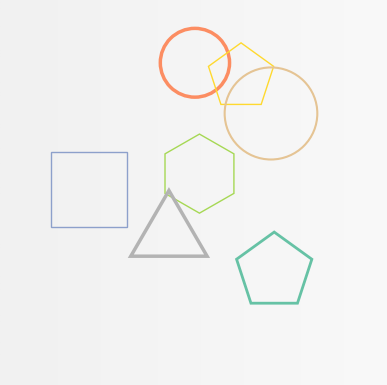[{"shape": "pentagon", "thickness": 2, "radius": 0.51, "center": [0.708, 0.295]}, {"shape": "circle", "thickness": 2.5, "radius": 0.45, "center": [0.503, 0.837]}, {"shape": "square", "thickness": 1, "radius": 0.49, "center": [0.23, 0.508]}, {"shape": "hexagon", "thickness": 1, "radius": 0.51, "center": [0.515, 0.549]}, {"shape": "pentagon", "thickness": 1, "radius": 0.44, "center": [0.622, 0.8]}, {"shape": "circle", "thickness": 1.5, "radius": 0.6, "center": [0.699, 0.705]}, {"shape": "triangle", "thickness": 2.5, "radius": 0.57, "center": [0.436, 0.391]}]